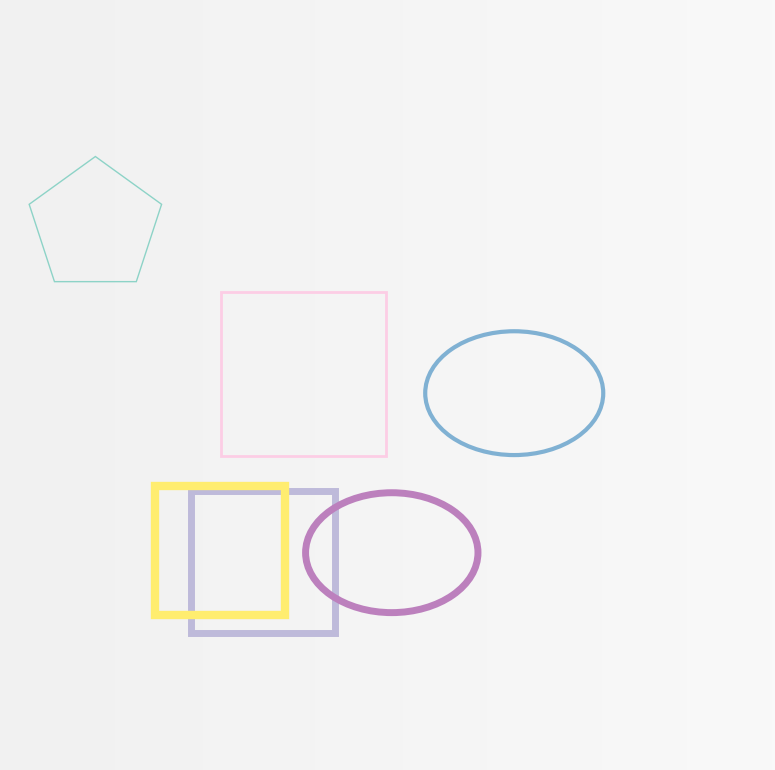[{"shape": "pentagon", "thickness": 0.5, "radius": 0.45, "center": [0.123, 0.707]}, {"shape": "square", "thickness": 2.5, "radius": 0.46, "center": [0.339, 0.27]}, {"shape": "oval", "thickness": 1.5, "radius": 0.57, "center": [0.664, 0.489]}, {"shape": "square", "thickness": 1, "radius": 0.53, "center": [0.391, 0.514]}, {"shape": "oval", "thickness": 2.5, "radius": 0.56, "center": [0.506, 0.282]}, {"shape": "square", "thickness": 3, "radius": 0.42, "center": [0.283, 0.284]}]